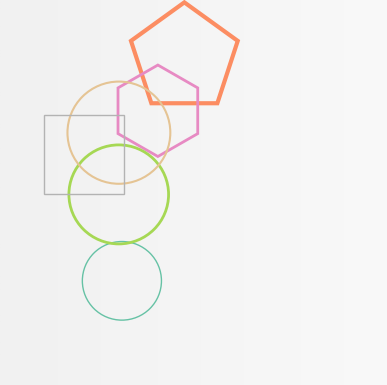[{"shape": "circle", "thickness": 1, "radius": 0.51, "center": [0.315, 0.271]}, {"shape": "pentagon", "thickness": 3, "radius": 0.72, "center": [0.476, 0.849]}, {"shape": "hexagon", "thickness": 2, "radius": 0.59, "center": [0.407, 0.712]}, {"shape": "circle", "thickness": 2, "radius": 0.64, "center": [0.306, 0.495]}, {"shape": "circle", "thickness": 1.5, "radius": 0.66, "center": [0.307, 0.655]}, {"shape": "square", "thickness": 1, "radius": 0.51, "center": [0.217, 0.598]}]